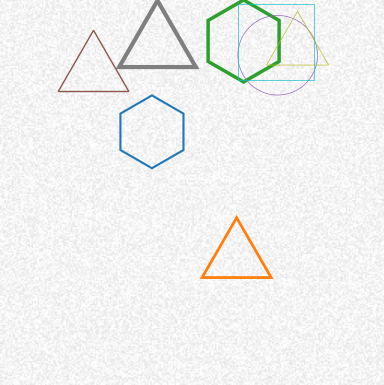[{"shape": "hexagon", "thickness": 1.5, "radius": 0.47, "center": [0.395, 0.658]}, {"shape": "triangle", "thickness": 2, "radius": 0.52, "center": [0.615, 0.331]}, {"shape": "hexagon", "thickness": 2.5, "radius": 0.53, "center": [0.633, 0.894]}, {"shape": "circle", "thickness": 0.5, "radius": 0.52, "center": [0.721, 0.857]}, {"shape": "triangle", "thickness": 1, "radius": 0.53, "center": [0.243, 0.815]}, {"shape": "triangle", "thickness": 3, "radius": 0.57, "center": [0.409, 0.883]}, {"shape": "triangle", "thickness": 0.5, "radius": 0.47, "center": [0.773, 0.878]}, {"shape": "square", "thickness": 0.5, "radius": 0.5, "center": [0.718, 0.891]}]